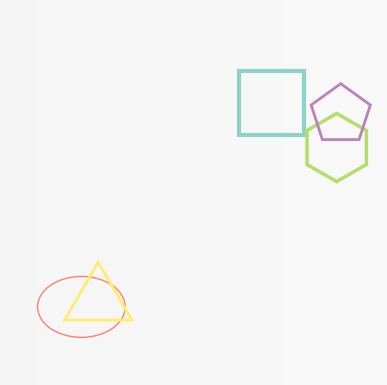[{"shape": "square", "thickness": 3, "radius": 0.42, "center": [0.7, 0.733]}, {"shape": "oval", "thickness": 1, "radius": 0.56, "center": [0.21, 0.203]}, {"shape": "hexagon", "thickness": 2.5, "radius": 0.44, "center": [0.869, 0.617]}, {"shape": "pentagon", "thickness": 2, "radius": 0.4, "center": [0.879, 0.702]}, {"shape": "triangle", "thickness": 2, "radius": 0.5, "center": [0.253, 0.219]}]